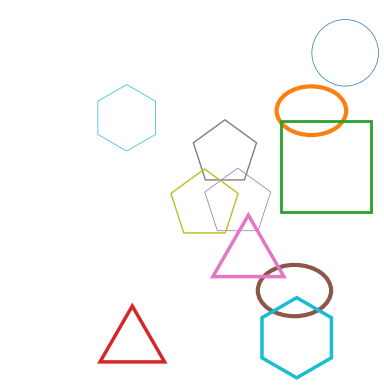[{"shape": "circle", "thickness": 0.5, "radius": 0.43, "center": [0.897, 0.863]}, {"shape": "oval", "thickness": 3, "radius": 0.45, "center": [0.809, 0.712]}, {"shape": "square", "thickness": 2, "radius": 0.59, "center": [0.847, 0.567]}, {"shape": "triangle", "thickness": 2.5, "radius": 0.48, "center": [0.344, 0.108]}, {"shape": "pentagon", "thickness": 0.5, "radius": 0.45, "center": [0.618, 0.473]}, {"shape": "oval", "thickness": 3, "radius": 0.48, "center": [0.765, 0.245]}, {"shape": "triangle", "thickness": 2.5, "radius": 0.53, "center": [0.645, 0.335]}, {"shape": "pentagon", "thickness": 1, "radius": 0.43, "center": [0.584, 0.602]}, {"shape": "pentagon", "thickness": 1, "radius": 0.46, "center": [0.531, 0.469]}, {"shape": "hexagon", "thickness": 0.5, "radius": 0.43, "center": [0.329, 0.694]}, {"shape": "hexagon", "thickness": 2.5, "radius": 0.52, "center": [0.771, 0.123]}]